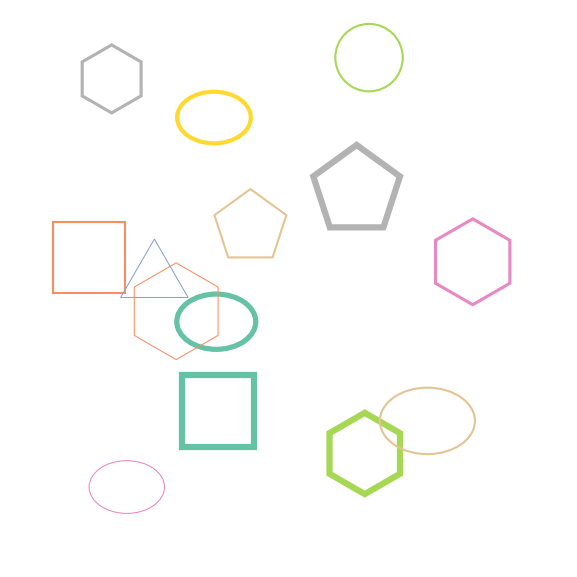[{"shape": "oval", "thickness": 2.5, "radius": 0.34, "center": [0.375, 0.442]}, {"shape": "square", "thickness": 3, "radius": 0.31, "center": [0.377, 0.287]}, {"shape": "hexagon", "thickness": 0.5, "radius": 0.42, "center": [0.305, 0.46]}, {"shape": "square", "thickness": 1, "radius": 0.31, "center": [0.154, 0.553]}, {"shape": "triangle", "thickness": 0.5, "radius": 0.34, "center": [0.267, 0.518]}, {"shape": "hexagon", "thickness": 1.5, "radius": 0.37, "center": [0.819, 0.546]}, {"shape": "oval", "thickness": 0.5, "radius": 0.33, "center": [0.22, 0.156]}, {"shape": "circle", "thickness": 1, "radius": 0.29, "center": [0.639, 0.899]}, {"shape": "hexagon", "thickness": 3, "radius": 0.35, "center": [0.632, 0.214]}, {"shape": "oval", "thickness": 2, "radius": 0.32, "center": [0.37, 0.796]}, {"shape": "oval", "thickness": 1, "radius": 0.41, "center": [0.74, 0.27]}, {"shape": "pentagon", "thickness": 1, "radius": 0.33, "center": [0.434, 0.606]}, {"shape": "pentagon", "thickness": 3, "radius": 0.39, "center": [0.618, 0.669]}, {"shape": "hexagon", "thickness": 1.5, "radius": 0.29, "center": [0.193, 0.863]}]